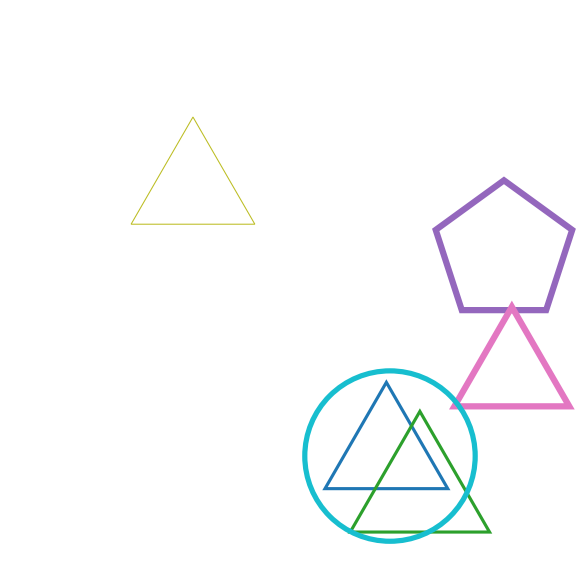[{"shape": "triangle", "thickness": 1.5, "radius": 0.61, "center": [0.669, 0.214]}, {"shape": "triangle", "thickness": 1.5, "radius": 0.7, "center": [0.727, 0.147]}, {"shape": "pentagon", "thickness": 3, "radius": 0.62, "center": [0.873, 0.563]}, {"shape": "triangle", "thickness": 3, "radius": 0.57, "center": [0.886, 0.353]}, {"shape": "triangle", "thickness": 0.5, "radius": 0.62, "center": [0.334, 0.673]}, {"shape": "circle", "thickness": 2.5, "radius": 0.74, "center": [0.675, 0.209]}]